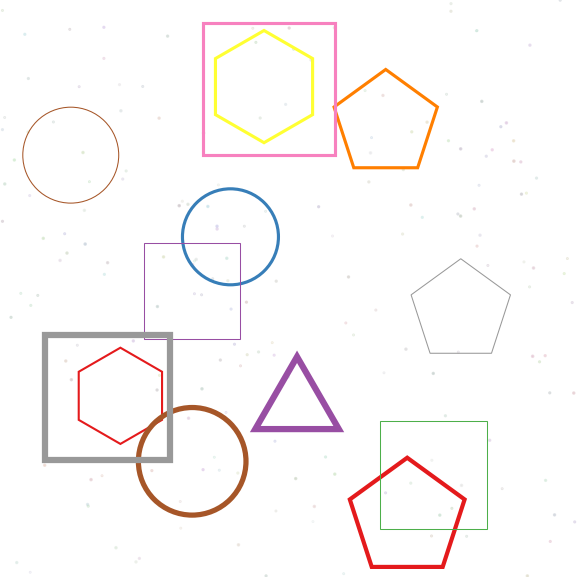[{"shape": "pentagon", "thickness": 2, "radius": 0.52, "center": [0.705, 0.102]}, {"shape": "hexagon", "thickness": 1, "radius": 0.42, "center": [0.208, 0.314]}, {"shape": "circle", "thickness": 1.5, "radius": 0.42, "center": [0.399, 0.589]}, {"shape": "square", "thickness": 0.5, "radius": 0.46, "center": [0.751, 0.177]}, {"shape": "triangle", "thickness": 3, "radius": 0.42, "center": [0.514, 0.298]}, {"shape": "square", "thickness": 0.5, "radius": 0.42, "center": [0.333, 0.496]}, {"shape": "pentagon", "thickness": 1.5, "radius": 0.47, "center": [0.668, 0.785]}, {"shape": "hexagon", "thickness": 1.5, "radius": 0.49, "center": [0.457, 0.849]}, {"shape": "circle", "thickness": 2.5, "radius": 0.47, "center": [0.333, 0.2]}, {"shape": "circle", "thickness": 0.5, "radius": 0.42, "center": [0.123, 0.73]}, {"shape": "square", "thickness": 1.5, "radius": 0.57, "center": [0.465, 0.846]}, {"shape": "square", "thickness": 3, "radius": 0.54, "center": [0.187, 0.31]}, {"shape": "pentagon", "thickness": 0.5, "radius": 0.45, "center": [0.798, 0.461]}]